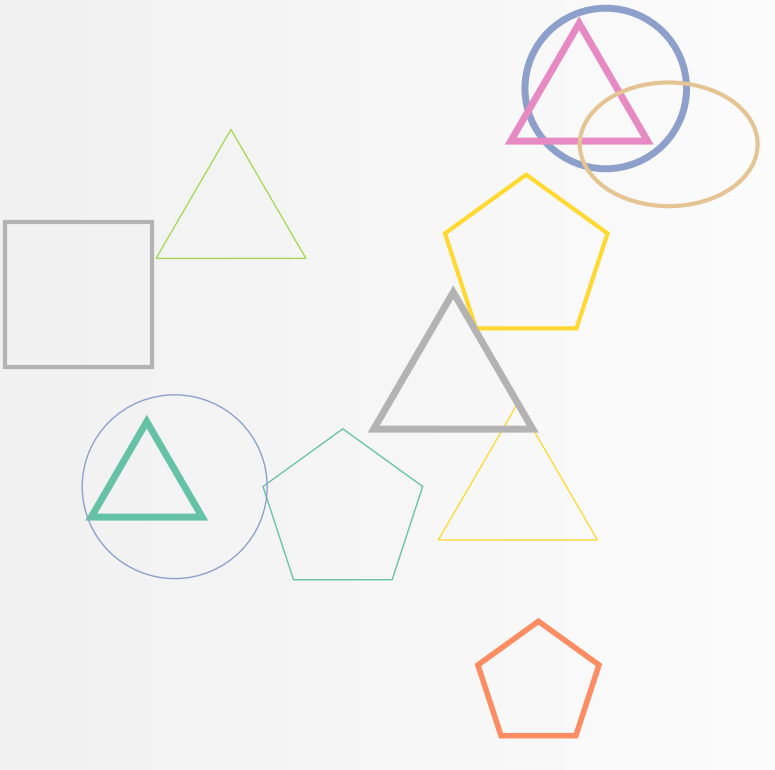[{"shape": "pentagon", "thickness": 0.5, "radius": 0.54, "center": [0.442, 0.335]}, {"shape": "triangle", "thickness": 2.5, "radius": 0.41, "center": [0.189, 0.37]}, {"shape": "pentagon", "thickness": 2, "radius": 0.41, "center": [0.695, 0.111]}, {"shape": "circle", "thickness": 0.5, "radius": 0.6, "center": [0.225, 0.368]}, {"shape": "circle", "thickness": 2.5, "radius": 0.52, "center": [0.782, 0.885]}, {"shape": "triangle", "thickness": 2.5, "radius": 0.51, "center": [0.747, 0.868]}, {"shape": "triangle", "thickness": 0.5, "radius": 0.56, "center": [0.298, 0.72]}, {"shape": "pentagon", "thickness": 1.5, "radius": 0.55, "center": [0.679, 0.663]}, {"shape": "triangle", "thickness": 0.5, "radius": 0.59, "center": [0.668, 0.358]}, {"shape": "oval", "thickness": 1.5, "radius": 0.57, "center": [0.863, 0.813]}, {"shape": "square", "thickness": 1.5, "radius": 0.47, "center": [0.101, 0.617]}, {"shape": "triangle", "thickness": 2.5, "radius": 0.59, "center": [0.585, 0.502]}]